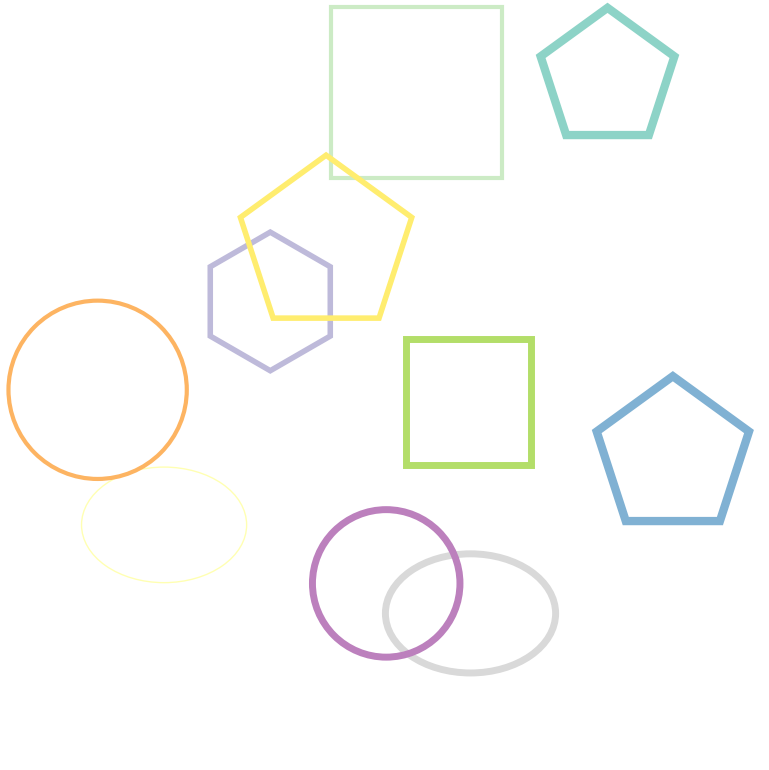[{"shape": "pentagon", "thickness": 3, "radius": 0.46, "center": [0.789, 0.899]}, {"shape": "oval", "thickness": 0.5, "radius": 0.54, "center": [0.213, 0.318]}, {"shape": "hexagon", "thickness": 2, "radius": 0.45, "center": [0.351, 0.609]}, {"shape": "pentagon", "thickness": 3, "radius": 0.52, "center": [0.874, 0.407]}, {"shape": "circle", "thickness": 1.5, "radius": 0.58, "center": [0.127, 0.494]}, {"shape": "square", "thickness": 2.5, "radius": 0.41, "center": [0.609, 0.478]}, {"shape": "oval", "thickness": 2.5, "radius": 0.55, "center": [0.611, 0.203]}, {"shape": "circle", "thickness": 2.5, "radius": 0.48, "center": [0.502, 0.242]}, {"shape": "square", "thickness": 1.5, "radius": 0.55, "center": [0.541, 0.88]}, {"shape": "pentagon", "thickness": 2, "radius": 0.58, "center": [0.423, 0.681]}]